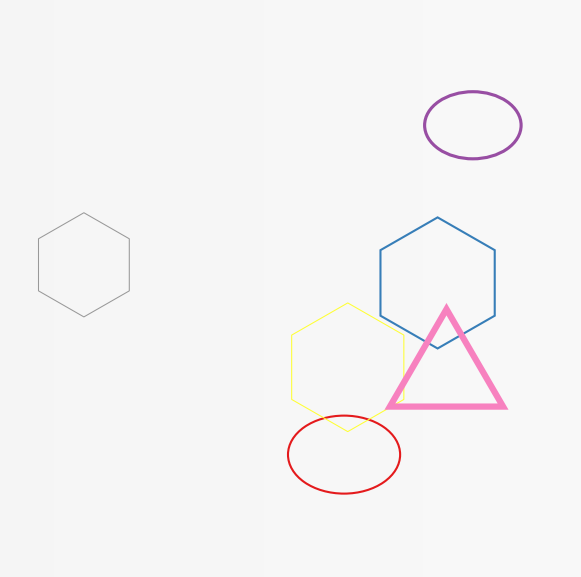[{"shape": "oval", "thickness": 1, "radius": 0.48, "center": [0.592, 0.212]}, {"shape": "hexagon", "thickness": 1, "radius": 0.57, "center": [0.753, 0.509]}, {"shape": "oval", "thickness": 1.5, "radius": 0.42, "center": [0.814, 0.782]}, {"shape": "hexagon", "thickness": 0.5, "radius": 0.56, "center": [0.598, 0.363]}, {"shape": "triangle", "thickness": 3, "radius": 0.56, "center": [0.768, 0.351]}, {"shape": "hexagon", "thickness": 0.5, "radius": 0.45, "center": [0.144, 0.541]}]